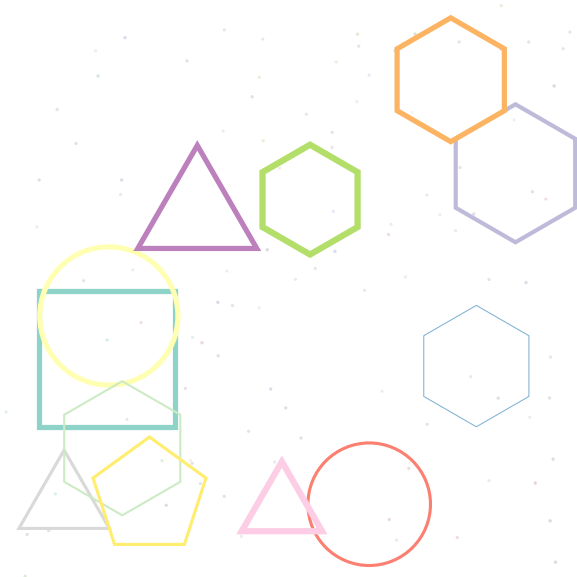[{"shape": "square", "thickness": 2.5, "radius": 0.59, "center": [0.185, 0.378]}, {"shape": "circle", "thickness": 2.5, "radius": 0.6, "center": [0.189, 0.452]}, {"shape": "hexagon", "thickness": 2, "radius": 0.6, "center": [0.893, 0.699]}, {"shape": "circle", "thickness": 1.5, "radius": 0.53, "center": [0.639, 0.126]}, {"shape": "hexagon", "thickness": 0.5, "radius": 0.53, "center": [0.825, 0.365]}, {"shape": "hexagon", "thickness": 2.5, "radius": 0.54, "center": [0.78, 0.861]}, {"shape": "hexagon", "thickness": 3, "radius": 0.48, "center": [0.537, 0.653]}, {"shape": "triangle", "thickness": 3, "radius": 0.4, "center": [0.488, 0.119]}, {"shape": "triangle", "thickness": 1.5, "radius": 0.45, "center": [0.111, 0.129]}, {"shape": "triangle", "thickness": 2.5, "radius": 0.59, "center": [0.342, 0.628]}, {"shape": "hexagon", "thickness": 1, "radius": 0.58, "center": [0.212, 0.223]}, {"shape": "pentagon", "thickness": 1.5, "radius": 0.51, "center": [0.259, 0.14]}]